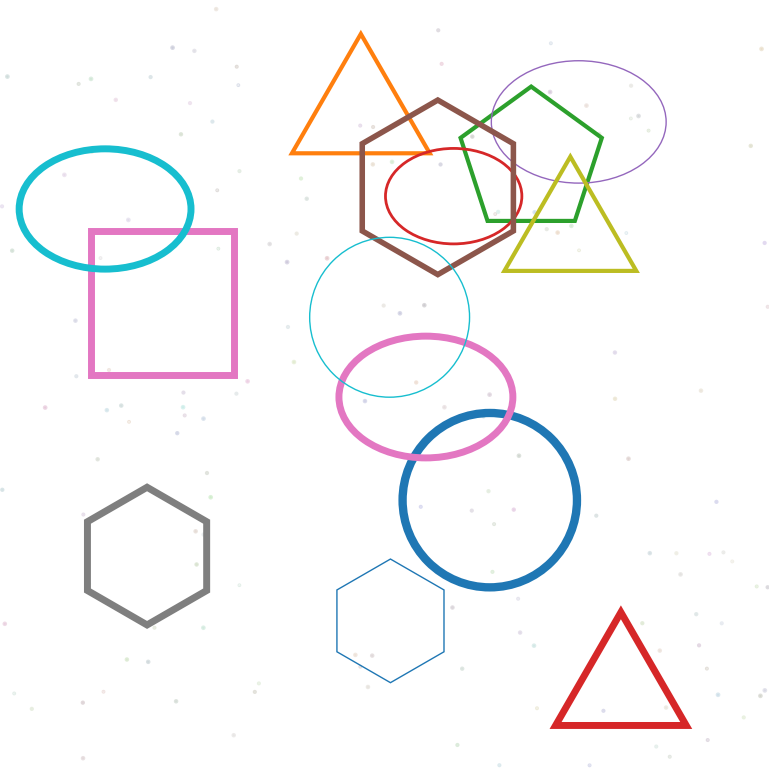[{"shape": "circle", "thickness": 3, "radius": 0.57, "center": [0.636, 0.35]}, {"shape": "hexagon", "thickness": 0.5, "radius": 0.4, "center": [0.507, 0.194]}, {"shape": "triangle", "thickness": 1.5, "radius": 0.52, "center": [0.469, 0.853]}, {"shape": "pentagon", "thickness": 1.5, "radius": 0.48, "center": [0.69, 0.791]}, {"shape": "triangle", "thickness": 2.5, "radius": 0.49, "center": [0.806, 0.107]}, {"shape": "oval", "thickness": 1, "radius": 0.44, "center": [0.589, 0.745]}, {"shape": "oval", "thickness": 0.5, "radius": 0.57, "center": [0.752, 0.842]}, {"shape": "hexagon", "thickness": 2, "radius": 0.57, "center": [0.569, 0.757]}, {"shape": "square", "thickness": 2.5, "radius": 0.47, "center": [0.211, 0.606]}, {"shape": "oval", "thickness": 2.5, "radius": 0.56, "center": [0.553, 0.484]}, {"shape": "hexagon", "thickness": 2.5, "radius": 0.45, "center": [0.191, 0.278]}, {"shape": "triangle", "thickness": 1.5, "radius": 0.49, "center": [0.741, 0.698]}, {"shape": "oval", "thickness": 2.5, "radius": 0.56, "center": [0.136, 0.729]}, {"shape": "circle", "thickness": 0.5, "radius": 0.52, "center": [0.506, 0.588]}]